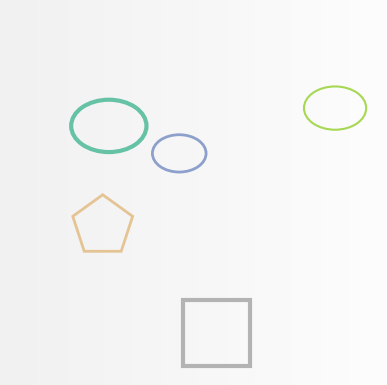[{"shape": "oval", "thickness": 3, "radius": 0.49, "center": [0.281, 0.673]}, {"shape": "oval", "thickness": 2, "radius": 0.35, "center": [0.463, 0.602]}, {"shape": "oval", "thickness": 1.5, "radius": 0.4, "center": [0.865, 0.719]}, {"shape": "pentagon", "thickness": 2, "radius": 0.41, "center": [0.265, 0.413]}, {"shape": "square", "thickness": 3, "radius": 0.43, "center": [0.558, 0.135]}]